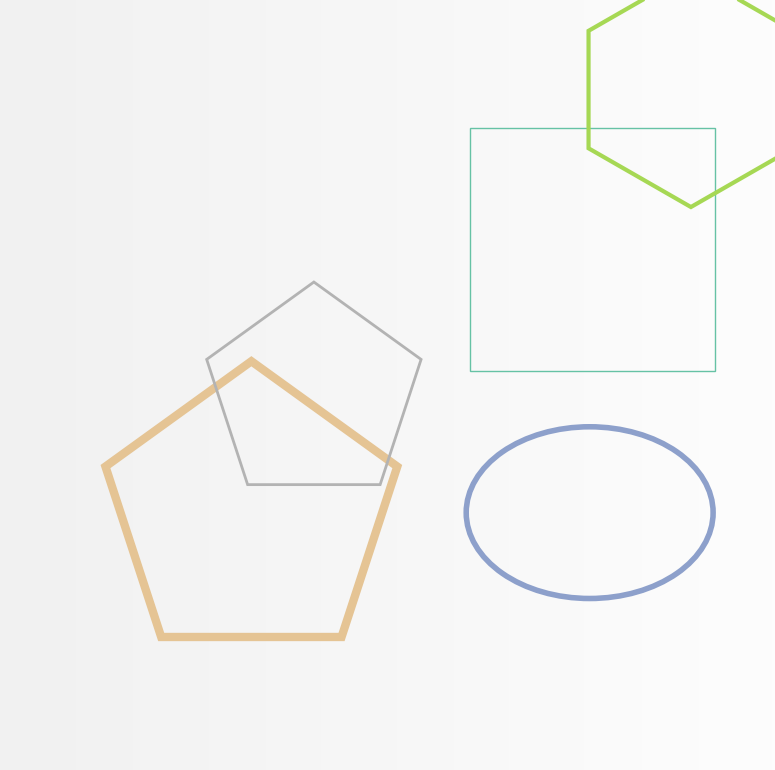[{"shape": "square", "thickness": 0.5, "radius": 0.79, "center": [0.765, 0.676]}, {"shape": "oval", "thickness": 2, "radius": 0.8, "center": [0.761, 0.334]}, {"shape": "hexagon", "thickness": 1.5, "radius": 0.76, "center": [0.892, 0.884]}, {"shape": "pentagon", "thickness": 3, "radius": 0.99, "center": [0.324, 0.333]}, {"shape": "pentagon", "thickness": 1, "radius": 0.73, "center": [0.405, 0.488]}]